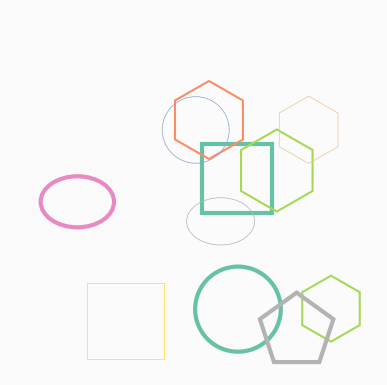[{"shape": "circle", "thickness": 3, "radius": 0.55, "center": [0.614, 0.197]}, {"shape": "square", "thickness": 3, "radius": 0.45, "center": [0.612, 0.535]}, {"shape": "hexagon", "thickness": 1.5, "radius": 0.51, "center": [0.539, 0.688]}, {"shape": "circle", "thickness": 0.5, "radius": 0.43, "center": [0.505, 0.663]}, {"shape": "oval", "thickness": 3, "radius": 0.47, "center": [0.2, 0.476]}, {"shape": "hexagon", "thickness": 1.5, "radius": 0.53, "center": [0.714, 0.557]}, {"shape": "hexagon", "thickness": 1.5, "radius": 0.43, "center": [0.854, 0.198]}, {"shape": "square", "thickness": 0.5, "radius": 0.5, "center": [0.323, 0.167]}, {"shape": "hexagon", "thickness": 0.5, "radius": 0.44, "center": [0.797, 0.663]}, {"shape": "oval", "thickness": 0.5, "radius": 0.44, "center": [0.569, 0.425]}, {"shape": "pentagon", "thickness": 3, "radius": 0.5, "center": [0.766, 0.14]}]